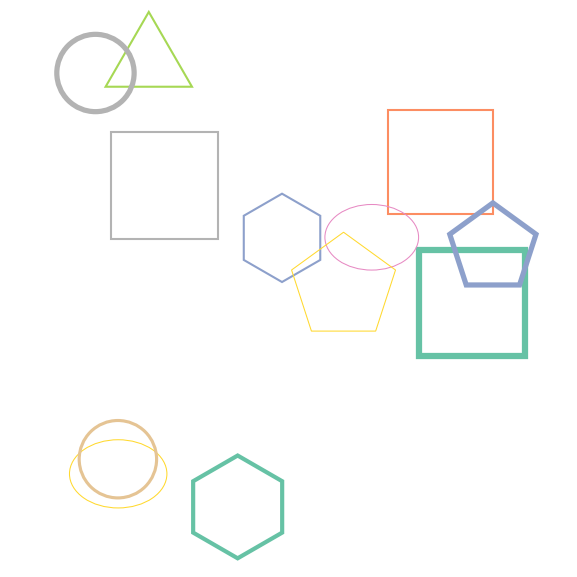[{"shape": "hexagon", "thickness": 2, "radius": 0.44, "center": [0.412, 0.121]}, {"shape": "square", "thickness": 3, "radius": 0.46, "center": [0.818, 0.474]}, {"shape": "square", "thickness": 1, "radius": 0.45, "center": [0.763, 0.719]}, {"shape": "pentagon", "thickness": 2.5, "radius": 0.39, "center": [0.853, 0.569]}, {"shape": "hexagon", "thickness": 1, "radius": 0.38, "center": [0.488, 0.587]}, {"shape": "oval", "thickness": 0.5, "radius": 0.41, "center": [0.644, 0.588]}, {"shape": "triangle", "thickness": 1, "radius": 0.43, "center": [0.258, 0.892]}, {"shape": "pentagon", "thickness": 0.5, "radius": 0.47, "center": [0.595, 0.502]}, {"shape": "oval", "thickness": 0.5, "radius": 0.42, "center": [0.205, 0.179]}, {"shape": "circle", "thickness": 1.5, "radius": 0.34, "center": [0.204, 0.204]}, {"shape": "square", "thickness": 1, "radius": 0.46, "center": [0.285, 0.677]}, {"shape": "circle", "thickness": 2.5, "radius": 0.33, "center": [0.165, 0.873]}]